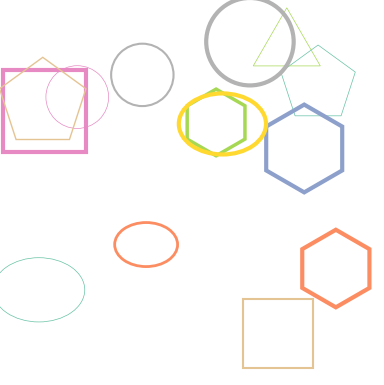[{"shape": "oval", "thickness": 0.5, "radius": 0.6, "center": [0.101, 0.247]}, {"shape": "pentagon", "thickness": 0.5, "radius": 0.51, "center": [0.826, 0.781]}, {"shape": "oval", "thickness": 2, "radius": 0.41, "center": [0.38, 0.365]}, {"shape": "hexagon", "thickness": 3, "radius": 0.5, "center": [0.872, 0.303]}, {"shape": "hexagon", "thickness": 3, "radius": 0.57, "center": [0.79, 0.614]}, {"shape": "circle", "thickness": 0.5, "radius": 0.41, "center": [0.201, 0.748]}, {"shape": "square", "thickness": 3, "radius": 0.54, "center": [0.116, 0.712]}, {"shape": "triangle", "thickness": 0.5, "radius": 0.5, "center": [0.745, 0.879]}, {"shape": "hexagon", "thickness": 2.5, "radius": 0.43, "center": [0.561, 0.682]}, {"shape": "oval", "thickness": 3, "radius": 0.57, "center": [0.578, 0.678]}, {"shape": "square", "thickness": 1.5, "radius": 0.45, "center": [0.722, 0.133]}, {"shape": "pentagon", "thickness": 1, "radius": 0.59, "center": [0.111, 0.733]}, {"shape": "circle", "thickness": 3, "radius": 0.57, "center": [0.649, 0.892]}, {"shape": "circle", "thickness": 1.5, "radius": 0.41, "center": [0.37, 0.805]}]